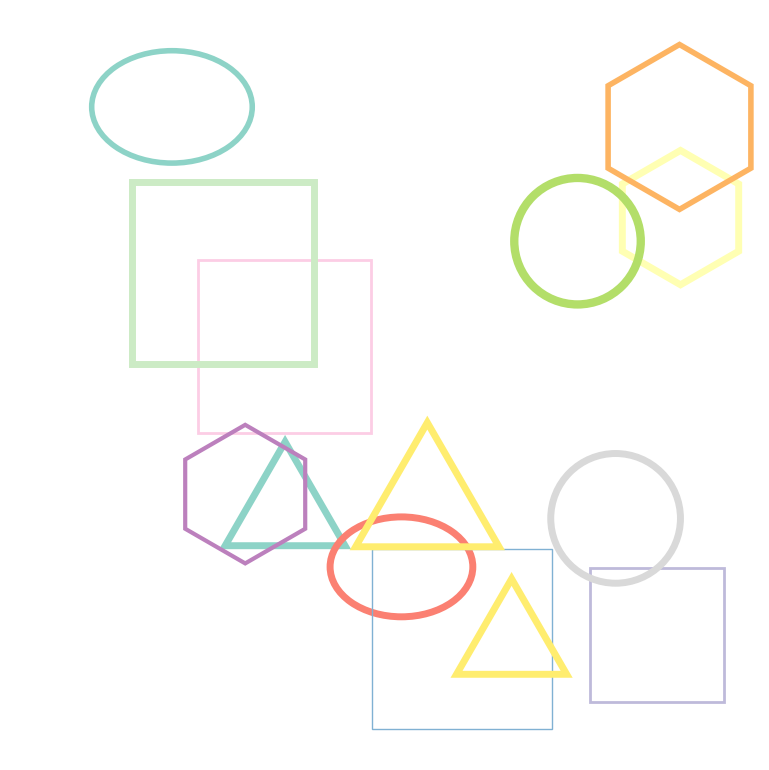[{"shape": "oval", "thickness": 2, "radius": 0.52, "center": [0.223, 0.861]}, {"shape": "triangle", "thickness": 2.5, "radius": 0.45, "center": [0.37, 0.336]}, {"shape": "hexagon", "thickness": 2.5, "radius": 0.44, "center": [0.884, 0.717]}, {"shape": "square", "thickness": 1, "radius": 0.44, "center": [0.853, 0.175]}, {"shape": "oval", "thickness": 2.5, "radius": 0.46, "center": [0.521, 0.264]}, {"shape": "square", "thickness": 0.5, "radius": 0.59, "center": [0.6, 0.17]}, {"shape": "hexagon", "thickness": 2, "radius": 0.54, "center": [0.882, 0.835]}, {"shape": "circle", "thickness": 3, "radius": 0.41, "center": [0.75, 0.687]}, {"shape": "square", "thickness": 1, "radius": 0.56, "center": [0.37, 0.55]}, {"shape": "circle", "thickness": 2.5, "radius": 0.42, "center": [0.799, 0.327]}, {"shape": "hexagon", "thickness": 1.5, "radius": 0.45, "center": [0.318, 0.358]}, {"shape": "square", "thickness": 2.5, "radius": 0.59, "center": [0.29, 0.645]}, {"shape": "triangle", "thickness": 2.5, "radius": 0.41, "center": [0.664, 0.166]}, {"shape": "triangle", "thickness": 2.5, "radius": 0.54, "center": [0.555, 0.344]}]